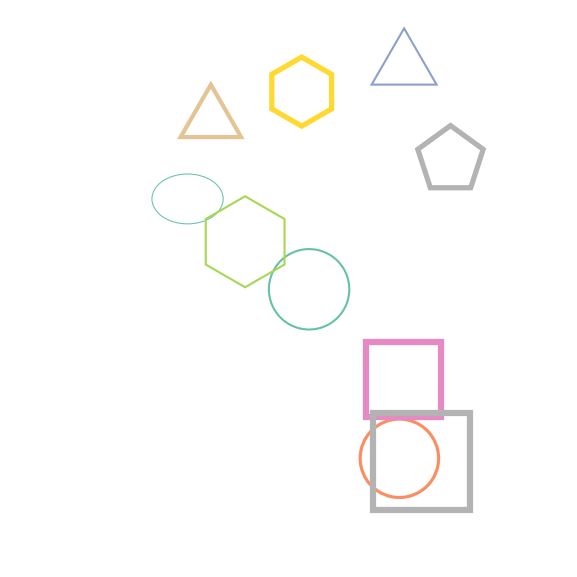[{"shape": "circle", "thickness": 1, "radius": 0.35, "center": [0.535, 0.498]}, {"shape": "oval", "thickness": 0.5, "radius": 0.31, "center": [0.325, 0.655]}, {"shape": "circle", "thickness": 1.5, "radius": 0.34, "center": [0.692, 0.206]}, {"shape": "triangle", "thickness": 1, "radius": 0.32, "center": [0.7, 0.885]}, {"shape": "square", "thickness": 3, "radius": 0.33, "center": [0.698, 0.342]}, {"shape": "hexagon", "thickness": 1, "radius": 0.39, "center": [0.424, 0.58]}, {"shape": "hexagon", "thickness": 2.5, "radius": 0.3, "center": [0.522, 0.84]}, {"shape": "triangle", "thickness": 2, "radius": 0.3, "center": [0.365, 0.792]}, {"shape": "pentagon", "thickness": 2.5, "radius": 0.3, "center": [0.78, 0.722]}, {"shape": "square", "thickness": 3, "radius": 0.42, "center": [0.729, 0.199]}]